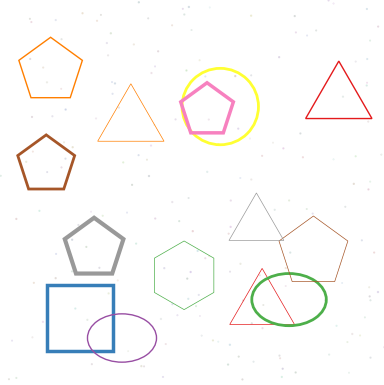[{"shape": "triangle", "thickness": 0.5, "radius": 0.49, "center": [0.681, 0.206]}, {"shape": "triangle", "thickness": 1, "radius": 0.5, "center": [0.88, 0.742]}, {"shape": "square", "thickness": 2.5, "radius": 0.43, "center": [0.209, 0.173]}, {"shape": "oval", "thickness": 2, "radius": 0.48, "center": [0.751, 0.222]}, {"shape": "hexagon", "thickness": 0.5, "radius": 0.45, "center": [0.478, 0.285]}, {"shape": "oval", "thickness": 1, "radius": 0.45, "center": [0.317, 0.122]}, {"shape": "triangle", "thickness": 0.5, "radius": 0.5, "center": [0.34, 0.683]}, {"shape": "pentagon", "thickness": 1, "radius": 0.43, "center": [0.131, 0.816]}, {"shape": "circle", "thickness": 2, "radius": 0.5, "center": [0.572, 0.723]}, {"shape": "pentagon", "thickness": 0.5, "radius": 0.47, "center": [0.814, 0.345]}, {"shape": "pentagon", "thickness": 2, "radius": 0.39, "center": [0.12, 0.572]}, {"shape": "pentagon", "thickness": 2.5, "radius": 0.36, "center": [0.538, 0.713]}, {"shape": "triangle", "thickness": 0.5, "radius": 0.41, "center": [0.666, 0.417]}, {"shape": "pentagon", "thickness": 3, "radius": 0.4, "center": [0.244, 0.354]}]